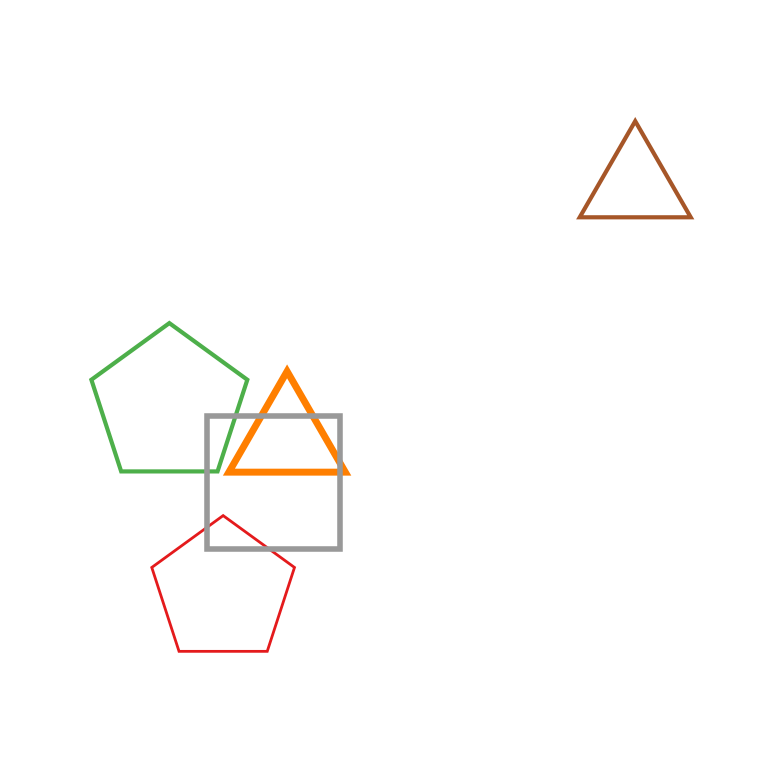[{"shape": "pentagon", "thickness": 1, "radius": 0.49, "center": [0.29, 0.233]}, {"shape": "pentagon", "thickness": 1.5, "radius": 0.53, "center": [0.22, 0.474]}, {"shape": "triangle", "thickness": 2.5, "radius": 0.44, "center": [0.373, 0.43]}, {"shape": "triangle", "thickness": 1.5, "radius": 0.42, "center": [0.825, 0.759]}, {"shape": "square", "thickness": 2, "radius": 0.43, "center": [0.355, 0.373]}]